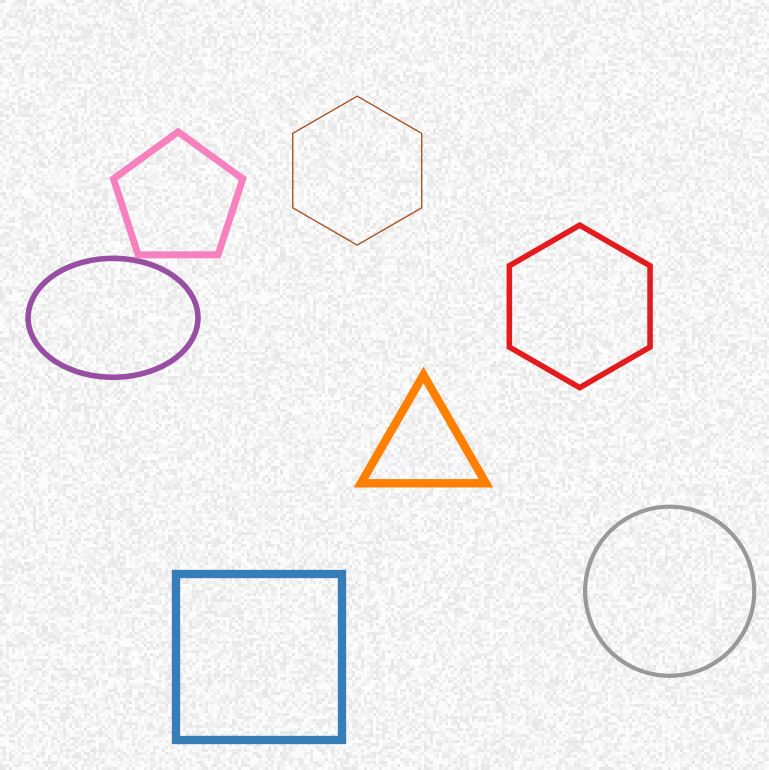[{"shape": "hexagon", "thickness": 2, "radius": 0.53, "center": [0.753, 0.602]}, {"shape": "square", "thickness": 3, "radius": 0.54, "center": [0.337, 0.147]}, {"shape": "oval", "thickness": 2, "radius": 0.55, "center": [0.147, 0.587]}, {"shape": "triangle", "thickness": 3, "radius": 0.47, "center": [0.55, 0.419]}, {"shape": "hexagon", "thickness": 0.5, "radius": 0.48, "center": [0.464, 0.778]}, {"shape": "pentagon", "thickness": 2.5, "radius": 0.44, "center": [0.231, 0.74]}, {"shape": "circle", "thickness": 1.5, "radius": 0.55, "center": [0.87, 0.232]}]